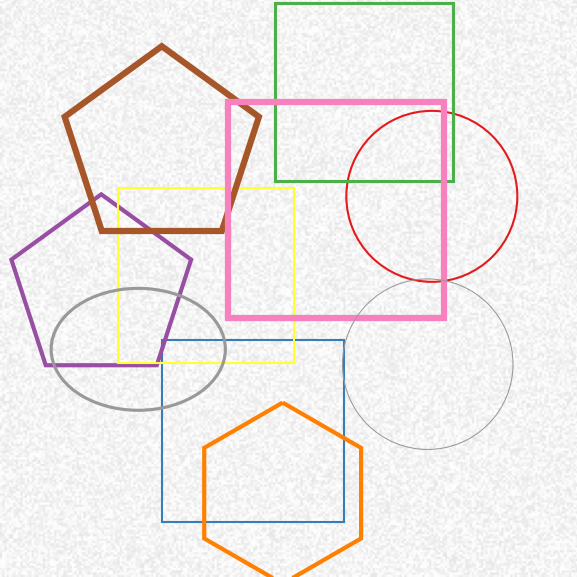[{"shape": "circle", "thickness": 1, "radius": 0.74, "center": [0.748, 0.659]}, {"shape": "square", "thickness": 1, "radius": 0.79, "center": [0.438, 0.253]}, {"shape": "square", "thickness": 1.5, "radius": 0.77, "center": [0.63, 0.84]}, {"shape": "pentagon", "thickness": 2, "radius": 0.82, "center": [0.175, 0.499]}, {"shape": "hexagon", "thickness": 2, "radius": 0.78, "center": [0.489, 0.145]}, {"shape": "square", "thickness": 1, "radius": 0.76, "center": [0.357, 0.522]}, {"shape": "pentagon", "thickness": 3, "radius": 0.88, "center": [0.28, 0.742]}, {"shape": "square", "thickness": 3, "radius": 0.93, "center": [0.582, 0.636]}, {"shape": "oval", "thickness": 1.5, "radius": 0.75, "center": [0.239, 0.394]}, {"shape": "circle", "thickness": 0.5, "radius": 0.74, "center": [0.741, 0.368]}]